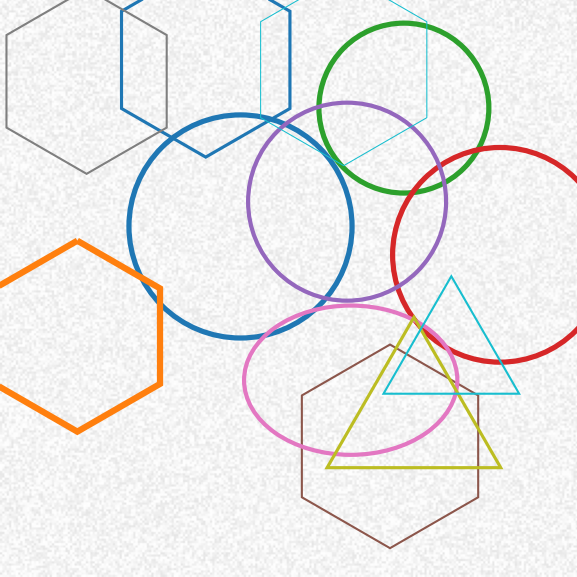[{"shape": "hexagon", "thickness": 1.5, "radius": 0.84, "center": [0.356, 0.895]}, {"shape": "circle", "thickness": 2.5, "radius": 0.97, "center": [0.416, 0.607]}, {"shape": "hexagon", "thickness": 3, "radius": 0.83, "center": [0.134, 0.417]}, {"shape": "circle", "thickness": 2.5, "radius": 0.74, "center": [0.699, 0.812]}, {"shape": "circle", "thickness": 2.5, "radius": 0.93, "center": [0.866, 0.558]}, {"shape": "circle", "thickness": 2, "radius": 0.86, "center": [0.601, 0.65]}, {"shape": "hexagon", "thickness": 1, "radius": 0.88, "center": [0.675, 0.226]}, {"shape": "oval", "thickness": 2, "radius": 0.92, "center": [0.607, 0.341]}, {"shape": "hexagon", "thickness": 1, "radius": 0.8, "center": [0.15, 0.858]}, {"shape": "triangle", "thickness": 1.5, "radius": 0.87, "center": [0.717, 0.276]}, {"shape": "triangle", "thickness": 1, "radius": 0.68, "center": [0.782, 0.385]}, {"shape": "hexagon", "thickness": 0.5, "radius": 0.83, "center": [0.595, 0.878]}]